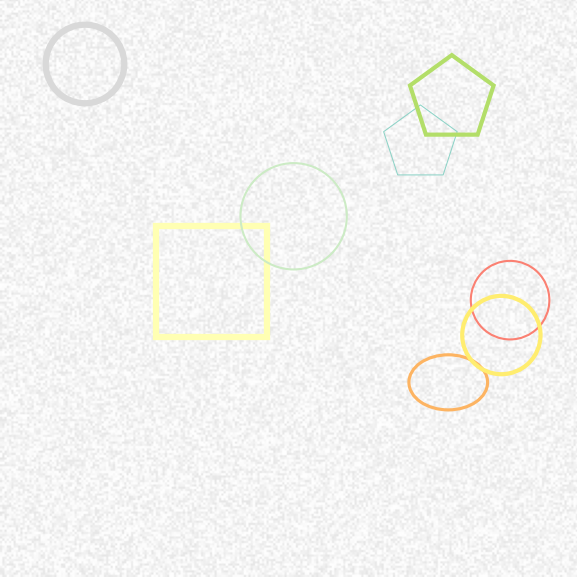[{"shape": "pentagon", "thickness": 0.5, "radius": 0.33, "center": [0.728, 0.75]}, {"shape": "square", "thickness": 3, "radius": 0.48, "center": [0.366, 0.512]}, {"shape": "circle", "thickness": 1, "radius": 0.34, "center": [0.883, 0.479]}, {"shape": "oval", "thickness": 1.5, "radius": 0.34, "center": [0.776, 0.337]}, {"shape": "pentagon", "thickness": 2, "radius": 0.38, "center": [0.782, 0.828]}, {"shape": "circle", "thickness": 3, "radius": 0.34, "center": [0.147, 0.888]}, {"shape": "circle", "thickness": 1, "radius": 0.46, "center": [0.508, 0.625]}, {"shape": "circle", "thickness": 2, "radius": 0.34, "center": [0.868, 0.419]}]